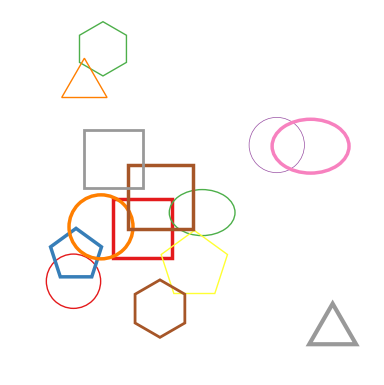[{"shape": "circle", "thickness": 1, "radius": 0.35, "center": [0.191, 0.27]}, {"shape": "square", "thickness": 2.5, "radius": 0.38, "center": [0.37, 0.408]}, {"shape": "pentagon", "thickness": 2.5, "radius": 0.35, "center": [0.197, 0.337]}, {"shape": "oval", "thickness": 1, "radius": 0.43, "center": [0.525, 0.448]}, {"shape": "hexagon", "thickness": 1, "radius": 0.35, "center": [0.267, 0.873]}, {"shape": "circle", "thickness": 0.5, "radius": 0.36, "center": [0.719, 0.623]}, {"shape": "circle", "thickness": 2.5, "radius": 0.42, "center": [0.262, 0.411]}, {"shape": "triangle", "thickness": 1, "radius": 0.34, "center": [0.219, 0.781]}, {"shape": "pentagon", "thickness": 1, "radius": 0.45, "center": [0.505, 0.311]}, {"shape": "square", "thickness": 2.5, "radius": 0.42, "center": [0.416, 0.488]}, {"shape": "hexagon", "thickness": 2, "radius": 0.37, "center": [0.415, 0.198]}, {"shape": "oval", "thickness": 2.5, "radius": 0.5, "center": [0.807, 0.62]}, {"shape": "triangle", "thickness": 3, "radius": 0.35, "center": [0.864, 0.141]}, {"shape": "square", "thickness": 2, "radius": 0.38, "center": [0.295, 0.586]}]